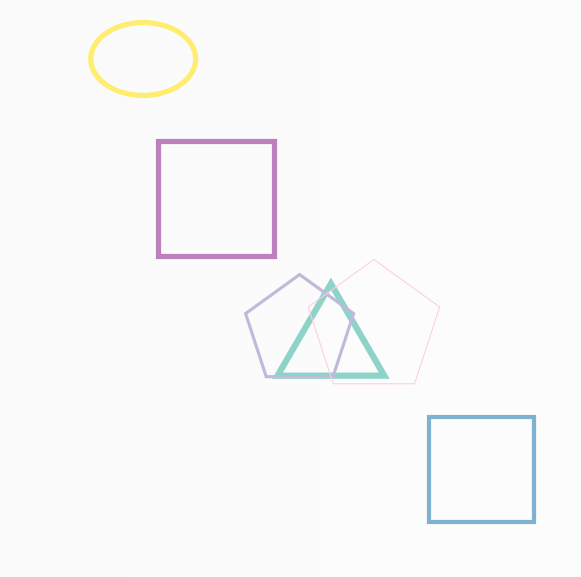[{"shape": "triangle", "thickness": 3, "radius": 0.53, "center": [0.569, 0.402]}, {"shape": "pentagon", "thickness": 1.5, "radius": 0.49, "center": [0.515, 0.426]}, {"shape": "square", "thickness": 2, "radius": 0.45, "center": [0.828, 0.186]}, {"shape": "pentagon", "thickness": 0.5, "radius": 0.59, "center": [0.643, 0.431]}, {"shape": "square", "thickness": 2.5, "radius": 0.5, "center": [0.372, 0.655]}, {"shape": "oval", "thickness": 2.5, "radius": 0.45, "center": [0.246, 0.897]}]